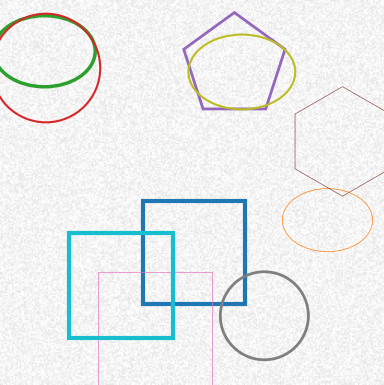[{"shape": "square", "thickness": 3, "radius": 0.67, "center": [0.503, 0.344]}, {"shape": "oval", "thickness": 0.5, "radius": 0.59, "center": [0.85, 0.428]}, {"shape": "oval", "thickness": 2.5, "radius": 0.66, "center": [0.115, 0.867]}, {"shape": "circle", "thickness": 1.5, "radius": 0.71, "center": [0.119, 0.823]}, {"shape": "pentagon", "thickness": 2, "radius": 0.69, "center": [0.609, 0.829]}, {"shape": "hexagon", "thickness": 0.5, "radius": 0.71, "center": [0.89, 0.633]}, {"shape": "square", "thickness": 0.5, "radius": 0.73, "center": [0.403, 0.148]}, {"shape": "circle", "thickness": 2, "radius": 0.57, "center": [0.687, 0.18]}, {"shape": "oval", "thickness": 1.5, "radius": 0.69, "center": [0.628, 0.813]}, {"shape": "square", "thickness": 3, "radius": 0.68, "center": [0.314, 0.259]}]